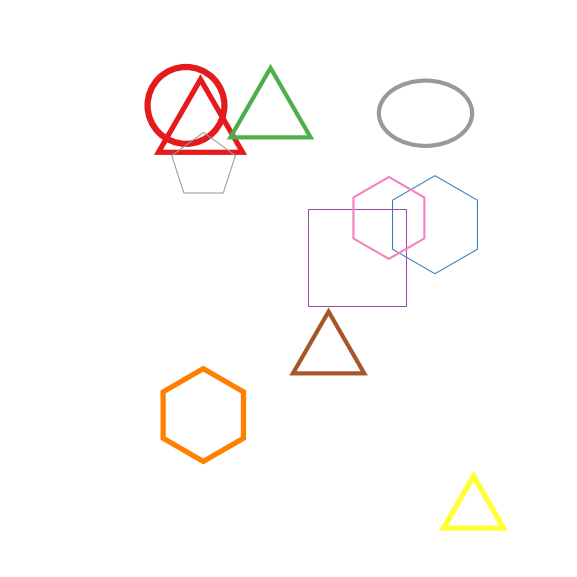[{"shape": "triangle", "thickness": 2.5, "radius": 0.42, "center": [0.347, 0.777]}, {"shape": "circle", "thickness": 3, "radius": 0.33, "center": [0.322, 0.817]}, {"shape": "hexagon", "thickness": 0.5, "radius": 0.42, "center": [0.753, 0.61]}, {"shape": "triangle", "thickness": 2, "radius": 0.4, "center": [0.468, 0.801]}, {"shape": "square", "thickness": 0.5, "radius": 0.42, "center": [0.618, 0.553]}, {"shape": "hexagon", "thickness": 2.5, "radius": 0.4, "center": [0.352, 0.28]}, {"shape": "triangle", "thickness": 2.5, "radius": 0.3, "center": [0.82, 0.115]}, {"shape": "triangle", "thickness": 2, "radius": 0.36, "center": [0.569, 0.388]}, {"shape": "hexagon", "thickness": 1, "radius": 0.35, "center": [0.673, 0.622]}, {"shape": "oval", "thickness": 2, "radius": 0.4, "center": [0.737, 0.803]}, {"shape": "pentagon", "thickness": 0.5, "radius": 0.29, "center": [0.353, 0.712]}]